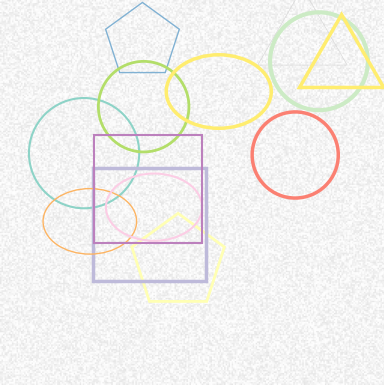[{"shape": "circle", "thickness": 1.5, "radius": 0.72, "center": [0.218, 0.602]}, {"shape": "pentagon", "thickness": 2, "radius": 0.63, "center": [0.463, 0.319]}, {"shape": "square", "thickness": 2.5, "radius": 0.73, "center": [0.389, 0.416]}, {"shape": "circle", "thickness": 2.5, "radius": 0.56, "center": [0.767, 0.597]}, {"shape": "pentagon", "thickness": 1, "radius": 0.5, "center": [0.37, 0.893]}, {"shape": "oval", "thickness": 1, "radius": 0.61, "center": [0.233, 0.425]}, {"shape": "circle", "thickness": 2, "radius": 0.59, "center": [0.373, 0.723]}, {"shape": "oval", "thickness": 1.5, "radius": 0.62, "center": [0.4, 0.462]}, {"shape": "triangle", "thickness": 0.5, "radius": 0.67, "center": [0.786, 0.898]}, {"shape": "square", "thickness": 1.5, "radius": 0.7, "center": [0.384, 0.51]}, {"shape": "circle", "thickness": 3, "radius": 0.64, "center": [0.829, 0.841]}, {"shape": "triangle", "thickness": 2.5, "radius": 0.63, "center": [0.887, 0.836]}, {"shape": "oval", "thickness": 2.5, "radius": 0.68, "center": [0.568, 0.762]}]